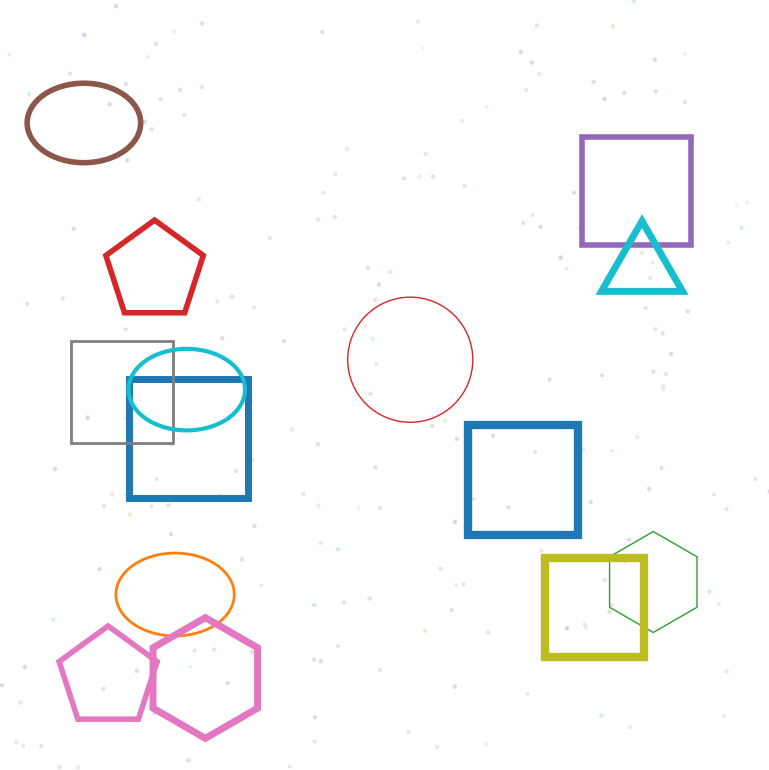[{"shape": "square", "thickness": 3, "radius": 0.36, "center": [0.68, 0.376]}, {"shape": "square", "thickness": 2.5, "radius": 0.39, "center": [0.245, 0.431]}, {"shape": "oval", "thickness": 1, "radius": 0.38, "center": [0.227, 0.228]}, {"shape": "hexagon", "thickness": 0.5, "radius": 0.33, "center": [0.848, 0.244]}, {"shape": "pentagon", "thickness": 2, "radius": 0.33, "center": [0.201, 0.648]}, {"shape": "circle", "thickness": 0.5, "radius": 0.41, "center": [0.533, 0.533]}, {"shape": "square", "thickness": 2, "radius": 0.35, "center": [0.827, 0.752]}, {"shape": "oval", "thickness": 2, "radius": 0.37, "center": [0.109, 0.84]}, {"shape": "hexagon", "thickness": 2.5, "radius": 0.39, "center": [0.267, 0.12]}, {"shape": "pentagon", "thickness": 2, "radius": 0.33, "center": [0.14, 0.12]}, {"shape": "square", "thickness": 1, "radius": 0.33, "center": [0.159, 0.491]}, {"shape": "square", "thickness": 3, "radius": 0.32, "center": [0.772, 0.211]}, {"shape": "oval", "thickness": 1.5, "radius": 0.38, "center": [0.243, 0.494]}, {"shape": "triangle", "thickness": 2.5, "radius": 0.3, "center": [0.834, 0.652]}]